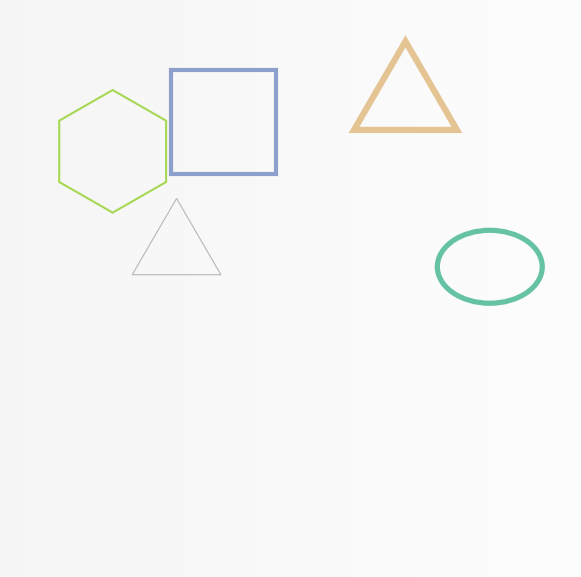[{"shape": "oval", "thickness": 2.5, "radius": 0.45, "center": [0.843, 0.537]}, {"shape": "square", "thickness": 2, "radius": 0.45, "center": [0.385, 0.787]}, {"shape": "hexagon", "thickness": 1, "radius": 0.53, "center": [0.194, 0.737]}, {"shape": "triangle", "thickness": 3, "radius": 0.51, "center": [0.698, 0.825]}, {"shape": "triangle", "thickness": 0.5, "radius": 0.44, "center": [0.304, 0.567]}]